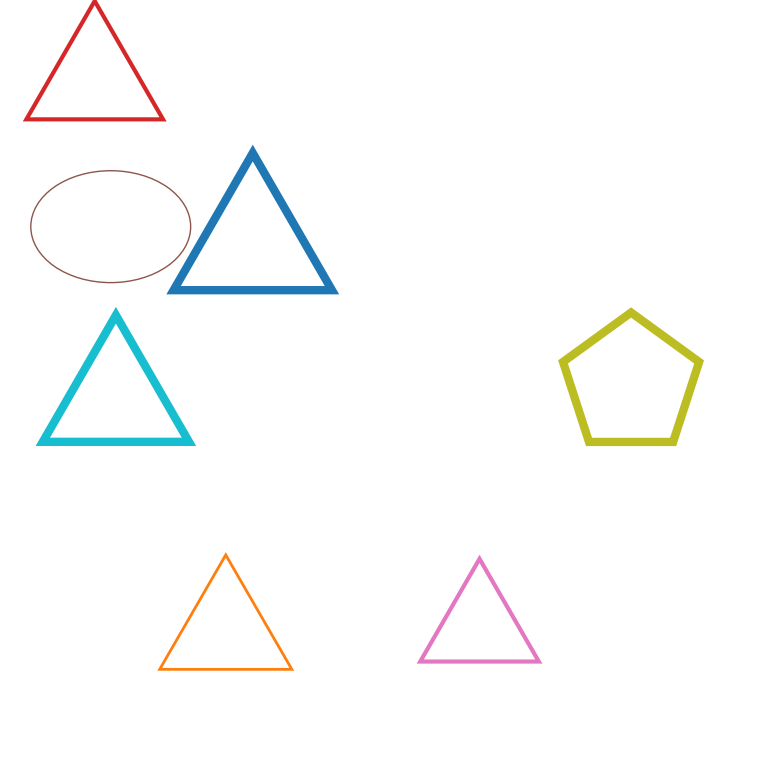[{"shape": "triangle", "thickness": 3, "radius": 0.59, "center": [0.328, 0.683]}, {"shape": "triangle", "thickness": 1, "radius": 0.5, "center": [0.293, 0.18]}, {"shape": "triangle", "thickness": 1.5, "radius": 0.51, "center": [0.123, 0.896]}, {"shape": "oval", "thickness": 0.5, "radius": 0.52, "center": [0.144, 0.706]}, {"shape": "triangle", "thickness": 1.5, "radius": 0.44, "center": [0.623, 0.185]}, {"shape": "pentagon", "thickness": 3, "radius": 0.46, "center": [0.82, 0.501]}, {"shape": "triangle", "thickness": 3, "radius": 0.55, "center": [0.15, 0.481]}]